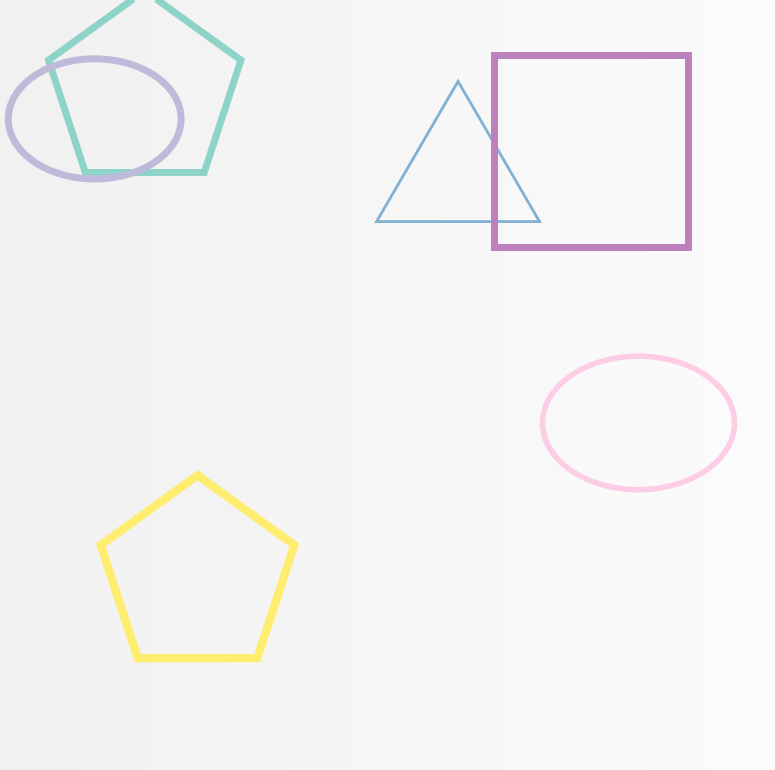[{"shape": "pentagon", "thickness": 2.5, "radius": 0.65, "center": [0.187, 0.882]}, {"shape": "oval", "thickness": 2.5, "radius": 0.56, "center": [0.122, 0.846]}, {"shape": "triangle", "thickness": 1, "radius": 0.61, "center": [0.591, 0.773]}, {"shape": "oval", "thickness": 2, "radius": 0.62, "center": [0.824, 0.451]}, {"shape": "square", "thickness": 2.5, "radius": 0.62, "center": [0.762, 0.804]}, {"shape": "pentagon", "thickness": 3, "radius": 0.66, "center": [0.255, 0.251]}]